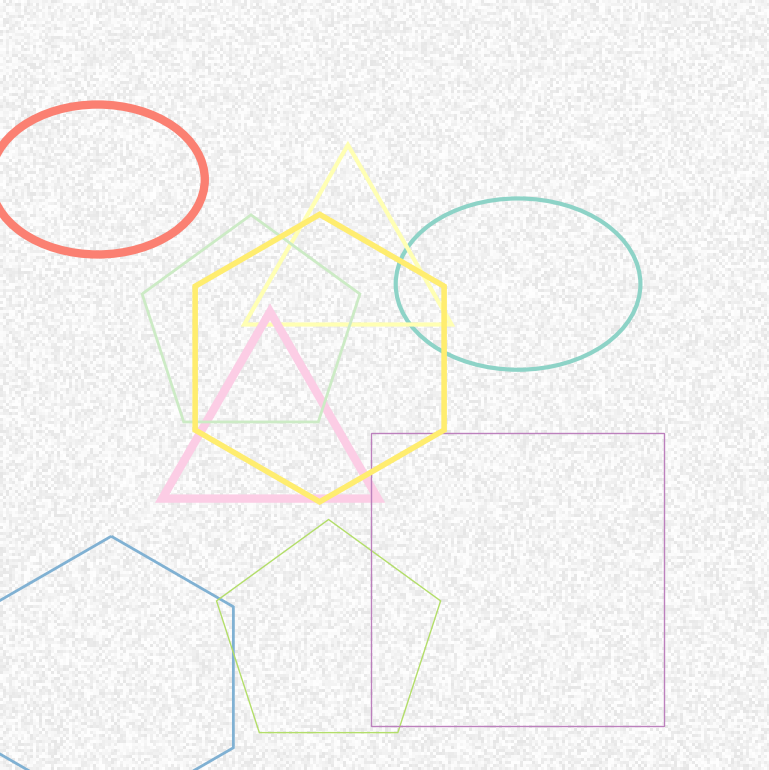[{"shape": "oval", "thickness": 1.5, "radius": 0.79, "center": [0.673, 0.631]}, {"shape": "triangle", "thickness": 1.5, "radius": 0.78, "center": [0.452, 0.656]}, {"shape": "oval", "thickness": 3, "radius": 0.7, "center": [0.127, 0.767]}, {"shape": "hexagon", "thickness": 1, "radius": 0.92, "center": [0.144, 0.12]}, {"shape": "pentagon", "thickness": 0.5, "radius": 0.76, "center": [0.427, 0.172]}, {"shape": "triangle", "thickness": 3, "radius": 0.81, "center": [0.351, 0.433]}, {"shape": "square", "thickness": 0.5, "radius": 0.95, "center": [0.672, 0.248]}, {"shape": "pentagon", "thickness": 1, "radius": 0.74, "center": [0.326, 0.572]}, {"shape": "hexagon", "thickness": 2, "radius": 0.93, "center": [0.415, 0.535]}]